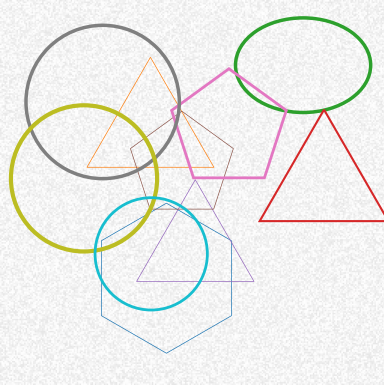[{"shape": "hexagon", "thickness": 0.5, "radius": 0.97, "center": [0.432, 0.277]}, {"shape": "triangle", "thickness": 0.5, "radius": 0.95, "center": [0.391, 0.661]}, {"shape": "oval", "thickness": 2.5, "radius": 0.88, "center": [0.787, 0.831]}, {"shape": "triangle", "thickness": 1.5, "radius": 0.96, "center": [0.842, 0.522]}, {"shape": "triangle", "thickness": 0.5, "radius": 0.88, "center": [0.507, 0.357]}, {"shape": "pentagon", "thickness": 0.5, "radius": 0.7, "center": [0.472, 0.571]}, {"shape": "pentagon", "thickness": 2, "radius": 0.78, "center": [0.595, 0.665]}, {"shape": "circle", "thickness": 2.5, "radius": 1.0, "center": [0.267, 0.735]}, {"shape": "circle", "thickness": 3, "radius": 0.95, "center": [0.218, 0.537]}, {"shape": "circle", "thickness": 2, "radius": 0.73, "center": [0.393, 0.341]}]